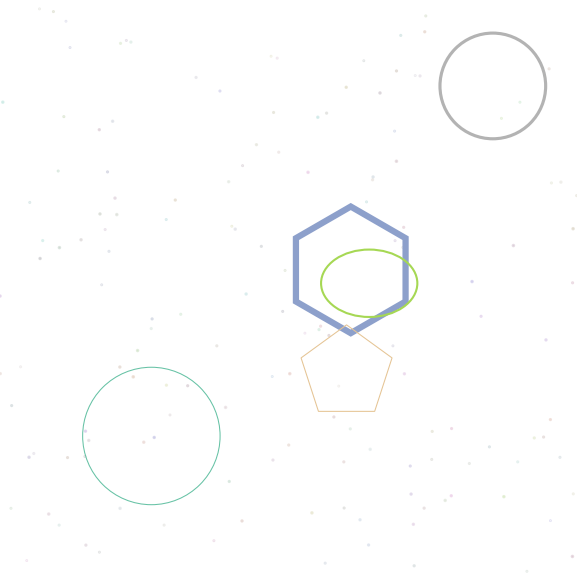[{"shape": "circle", "thickness": 0.5, "radius": 0.59, "center": [0.262, 0.244]}, {"shape": "hexagon", "thickness": 3, "radius": 0.55, "center": [0.607, 0.532]}, {"shape": "oval", "thickness": 1, "radius": 0.42, "center": [0.639, 0.509]}, {"shape": "pentagon", "thickness": 0.5, "radius": 0.41, "center": [0.6, 0.354]}, {"shape": "circle", "thickness": 1.5, "radius": 0.46, "center": [0.853, 0.85]}]